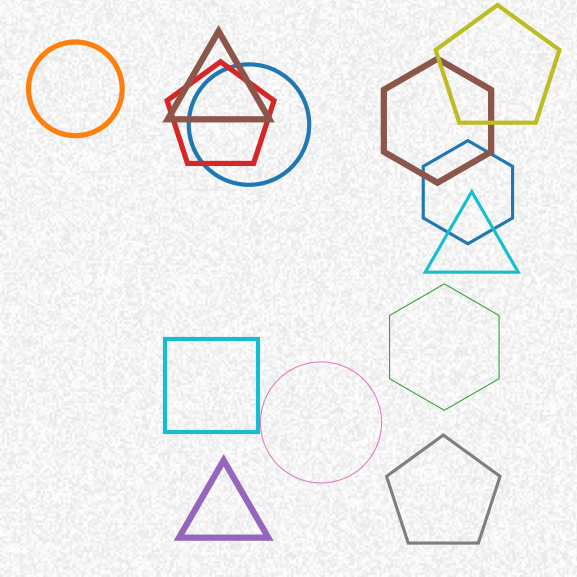[{"shape": "hexagon", "thickness": 1.5, "radius": 0.45, "center": [0.81, 0.666]}, {"shape": "circle", "thickness": 2, "radius": 0.52, "center": [0.431, 0.783]}, {"shape": "circle", "thickness": 2.5, "radius": 0.41, "center": [0.13, 0.845]}, {"shape": "hexagon", "thickness": 0.5, "radius": 0.55, "center": [0.769, 0.398]}, {"shape": "pentagon", "thickness": 2.5, "radius": 0.49, "center": [0.382, 0.795]}, {"shape": "triangle", "thickness": 3, "radius": 0.45, "center": [0.387, 0.113]}, {"shape": "triangle", "thickness": 3, "radius": 0.51, "center": [0.378, 0.843]}, {"shape": "hexagon", "thickness": 3, "radius": 0.54, "center": [0.758, 0.79]}, {"shape": "circle", "thickness": 0.5, "radius": 0.52, "center": [0.556, 0.268]}, {"shape": "pentagon", "thickness": 1.5, "radius": 0.52, "center": [0.768, 0.142]}, {"shape": "pentagon", "thickness": 2, "radius": 0.56, "center": [0.862, 0.878]}, {"shape": "triangle", "thickness": 1.5, "radius": 0.46, "center": [0.817, 0.574]}, {"shape": "square", "thickness": 2, "radius": 0.4, "center": [0.366, 0.331]}]